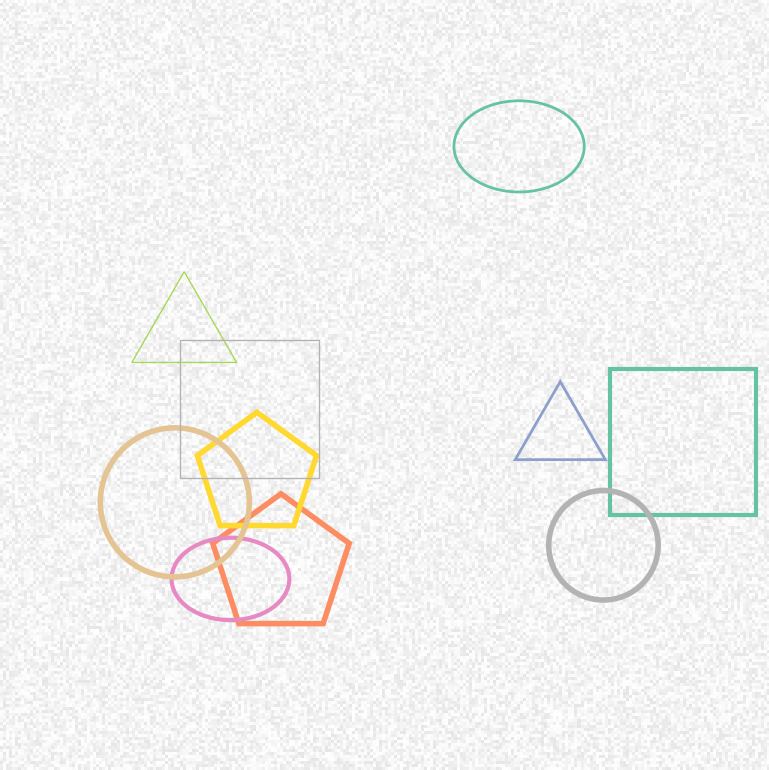[{"shape": "oval", "thickness": 1, "radius": 0.42, "center": [0.674, 0.81]}, {"shape": "square", "thickness": 1.5, "radius": 0.47, "center": [0.888, 0.426]}, {"shape": "pentagon", "thickness": 2, "radius": 0.47, "center": [0.365, 0.266]}, {"shape": "triangle", "thickness": 1, "radius": 0.34, "center": [0.728, 0.437]}, {"shape": "oval", "thickness": 1.5, "radius": 0.38, "center": [0.299, 0.248]}, {"shape": "triangle", "thickness": 0.5, "radius": 0.39, "center": [0.239, 0.569]}, {"shape": "pentagon", "thickness": 2, "radius": 0.41, "center": [0.334, 0.383]}, {"shape": "circle", "thickness": 2, "radius": 0.48, "center": [0.227, 0.348]}, {"shape": "circle", "thickness": 2, "radius": 0.36, "center": [0.784, 0.292]}, {"shape": "square", "thickness": 0.5, "radius": 0.45, "center": [0.324, 0.469]}]